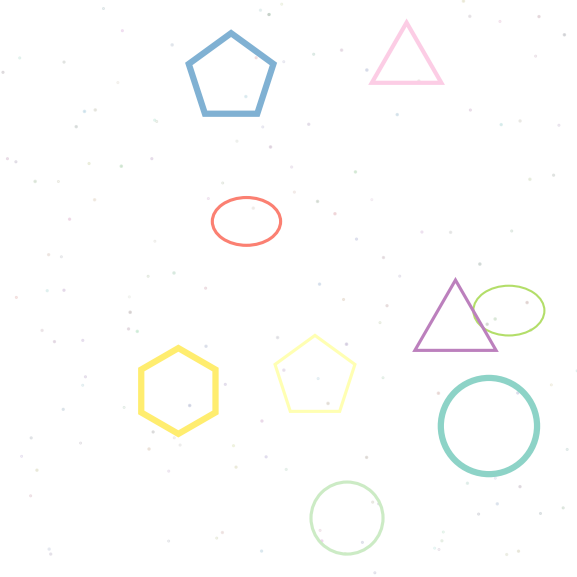[{"shape": "circle", "thickness": 3, "radius": 0.42, "center": [0.847, 0.261]}, {"shape": "pentagon", "thickness": 1.5, "radius": 0.36, "center": [0.545, 0.346]}, {"shape": "oval", "thickness": 1.5, "radius": 0.3, "center": [0.427, 0.616]}, {"shape": "pentagon", "thickness": 3, "radius": 0.39, "center": [0.4, 0.865]}, {"shape": "oval", "thickness": 1, "radius": 0.31, "center": [0.881, 0.461]}, {"shape": "triangle", "thickness": 2, "radius": 0.35, "center": [0.704, 0.891]}, {"shape": "triangle", "thickness": 1.5, "radius": 0.41, "center": [0.789, 0.433]}, {"shape": "circle", "thickness": 1.5, "radius": 0.31, "center": [0.601, 0.102]}, {"shape": "hexagon", "thickness": 3, "radius": 0.37, "center": [0.309, 0.322]}]